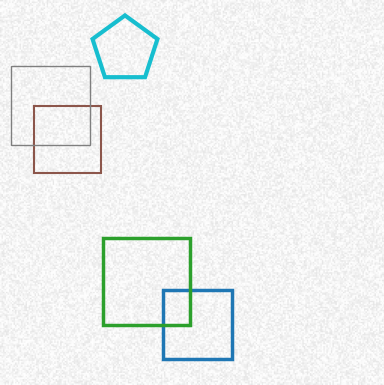[{"shape": "square", "thickness": 2.5, "radius": 0.45, "center": [0.512, 0.158]}, {"shape": "square", "thickness": 2.5, "radius": 0.57, "center": [0.381, 0.27]}, {"shape": "square", "thickness": 1.5, "radius": 0.43, "center": [0.175, 0.637]}, {"shape": "square", "thickness": 1, "radius": 0.51, "center": [0.131, 0.726]}, {"shape": "pentagon", "thickness": 3, "radius": 0.44, "center": [0.325, 0.871]}]